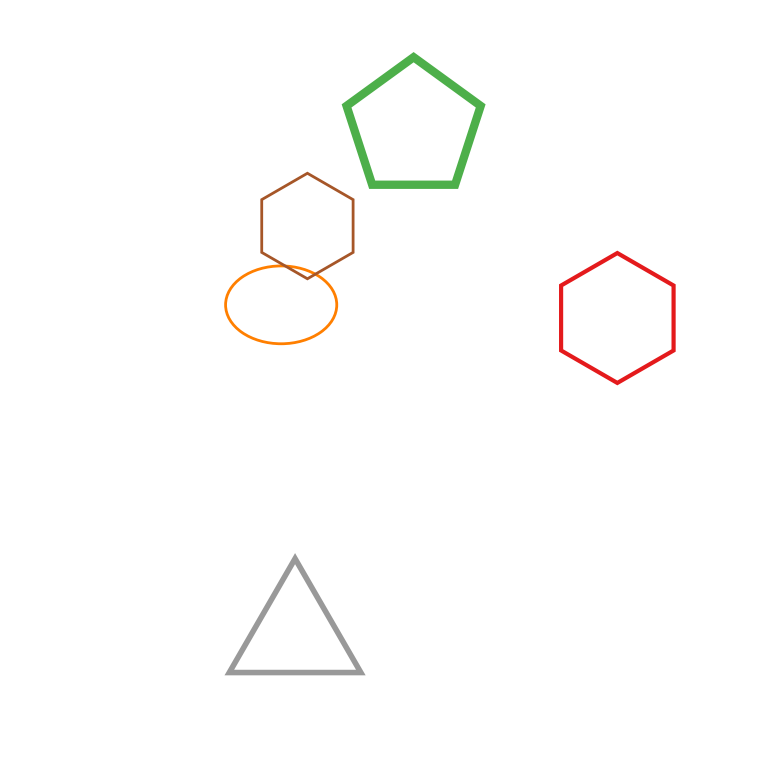[{"shape": "hexagon", "thickness": 1.5, "radius": 0.42, "center": [0.802, 0.587]}, {"shape": "pentagon", "thickness": 3, "radius": 0.46, "center": [0.537, 0.834]}, {"shape": "oval", "thickness": 1, "radius": 0.36, "center": [0.365, 0.604]}, {"shape": "hexagon", "thickness": 1, "radius": 0.34, "center": [0.399, 0.706]}, {"shape": "triangle", "thickness": 2, "radius": 0.49, "center": [0.383, 0.176]}]